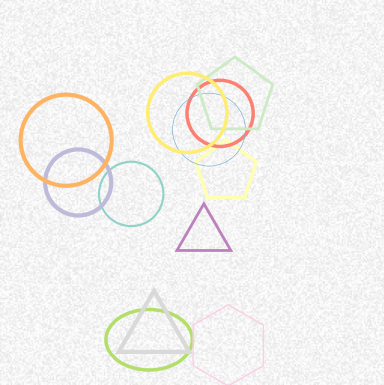[{"shape": "circle", "thickness": 1.5, "radius": 0.42, "center": [0.341, 0.496]}, {"shape": "pentagon", "thickness": 2.5, "radius": 0.41, "center": [0.587, 0.554]}, {"shape": "circle", "thickness": 3, "radius": 0.43, "center": [0.203, 0.526]}, {"shape": "circle", "thickness": 2.5, "radius": 0.43, "center": [0.572, 0.705]}, {"shape": "circle", "thickness": 0.5, "radius": 0.47, "center": [0.543, 0.663]}, {"shape": "circle", "thickness": 3, "radius": 0.59, "center": [0.172, 0.636]}, {"shape": "oval", "thickness": 2.5, "radius": 0.56, "center": [0.387, 0.118]}, {"shape": "hexagon", "thickness": 1, "radius": 0.53, "center": [0.593, 0.103]}, {"shape": "triangle", "thickness": 3, "radius": 0.53, "center": [0.4, 0.139]}, {"shape": "triangle", "thickness": 2, "radius": 0.4, "center": [0.53, 0.39]}, {"shape": "pentagon", "thickness": 2, "radius": 0.52, "center": [0.61, 0.749]}, {"shape": "circle", "thickness": 2.5, "radius": 0.51, "center": [0.487, 0.707]}]